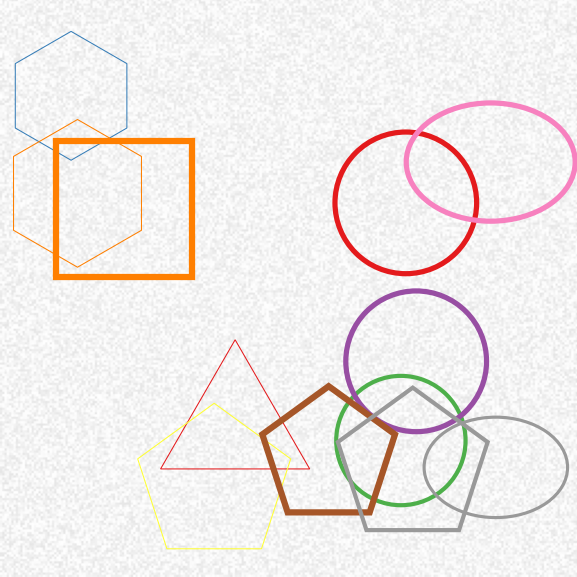[{"shape": "triangle", "thickness": 0.5, "radius": 0.75, "center": [0.407, 0.262]}, {"shape": "circle", "thickness": 2.5, "radius": 0.61, "center": [0.703, 0.648]}, {"shape": "hexagon", "thickness": 0.5, "radius": 0.56, "center": [0.123, 0.833]}, {"shape": "circle", "thickness": 2, "radius": 0.56, "center": [0.694, 0.236]}, {"shape": "circle", "thickness": 2.5, "radius": 0.61, "center": [0.721, 0.373]}, {"shape": "square", "thickness": 3, "radius": 0.59, "center": [0.214, 0.638]}, {"shape": "hexagon", "thickness": 0.5, "radius": 0.64, "center": [0.134, 0.664]}, {"shape": "pentagon", "thickness": 0.5, "radius": 0.7, "center": [0.371, 0.162]}, {"shape": "pentagon", "thickness": 3, "radius": 0.6, "center": [0.569, 0.21]}, {"shape": "oval", "thickness": 2.5, "radius": 0.73, "center": [0.85, 0.719]}, {"shape": "pentagon", "thickness": 2, "radius": 0.68, "center": [0.715, 0.191]}, {"shape": "oval", "thickness": 1.5, "radius": 0.62, "center": [0.859, 0.19]}]